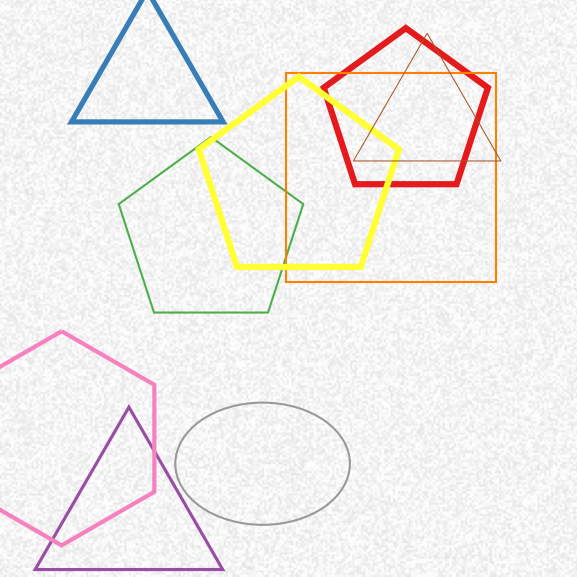[{"shape": "pentagon", "thickness": 3, "radius": 0.75, "center": [0.703, 0.801]}, {"shape": "triangle", "thickness": 2.5, "radius": 0.76, "center": [0.255, 0.864]}, {"shape": "pentagon", "thickness": 1, "radius": 0.84, "center": [0.365, 0.594]}, {"shape": "triangle", "thickness": 1.5, "radius": 0.94, "center": [0.223, 0.107]}, {"shape": "square", "thickness": 1, "radius": 0.91, "center": [0.677, 0.692]}, {"shape": "pentagon", "thickness": 3, "radius": 0.91, "center": [0.517, 0.684]}, {"shape": "triangle", "thickness": 0.5, "radius": 0.74, "center": [0.74, 0.794]}, {"shape": "hexagon", "thickness": 2, "radius": 0.93, "center": [0.107, 0.24]}, {"shape": "oval", "thickness": 1, "radius": 0.76, "center": [0.455, 0.196]}]